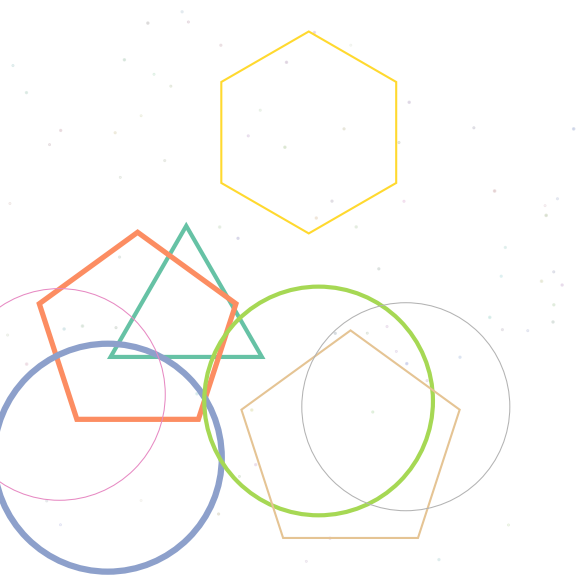[{"shape": "triangle", "thickness": 2, "radius": 0.76, "center": [0.322, 0.457]}, {"shape": "pentagon", "thickness": 2.5, "radius": 0.9, "center": [0.238, 0.418]}, {"shape": "circle", "thickness": 3, "radius": 0.99, "center": [0.187, 0.207]}, {"shape": "circle", "thickness": 0.5, "radius": 0.92, "center": [0.103, 0.316]}, {"shape": "circle", "thickness": 2, "radius": 0.99, "center": [0.552, 0.305]}, {"shape": "hexagon", "thickness": 1, "radius": 0.87, "center": [0.535, 0.77]}, {"shape": "pentagon", "thickness": 1, "radius": 0.99, "center": [0.607, 0.228]}, {"shape": "circle", "thickness": 0.5, "radius": 0.9, "center": [0.703, 0.295]}]